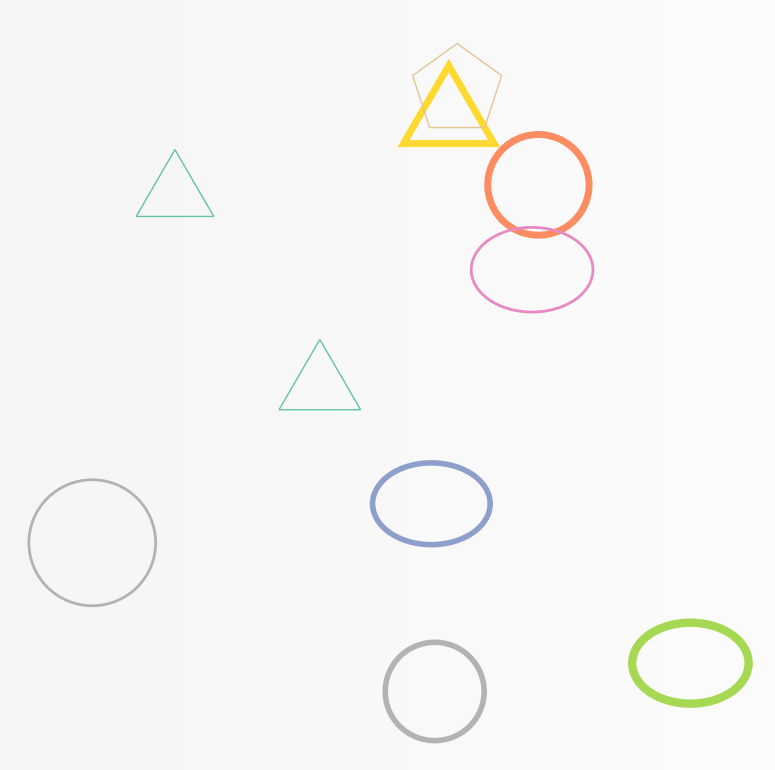[{"shape": "triangle", "thickness": 0.5, "radius": 0.29, "center": [0.226, 0.748]}, {"shape": "triangle", "thickness": 0.5, "radius": 0.3, "center": [0.413, 0.498]}, {"shape": "circle", "thickness": 2.5, "radius": 0.33, "center": [0.695, 0.76]}, {"shape": "oval", "thickness": 2, "radius": 0.38, "center": [0.557, 0.346]}, {"shape": "oval", "thickness": 1, "radius": 0.39, "center": [0.687, 0.65]}, {"shape": "oval", "thickness": 3, "radius": 0.38, "center": [0.891, 0.139]}, {"shape": "triangle", "thickness": 2.5, "radius": 0.34, "center": [0.579, 0.847]}, {"shape": "pentagon", "thickness": 0.5, "radius": 0.3, "center": [0.59, 0.883]}, {"shape": "circle", "thickness": 1, "radius": 0.41, "center": [0.119, 0.295]}, {"shape": "circle", "thickness": 2, "radius": 0.32, "center": [0.561, 0.102]}]